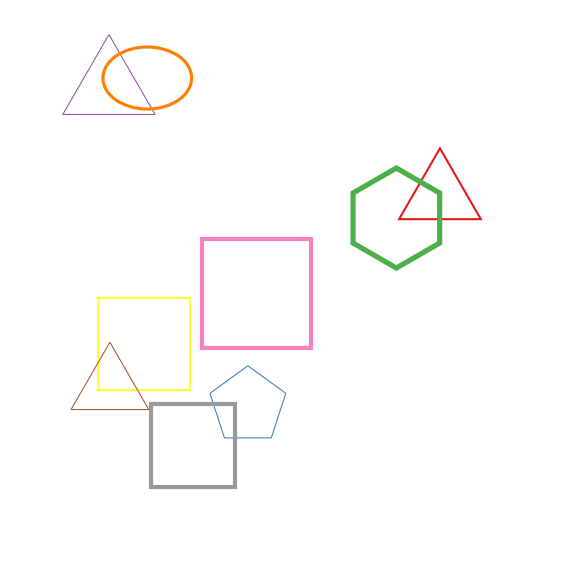[{"shape": "triangle", "thickness": 1, "radius": 0.41, "center": [0.762, 0.66]}, {"shape": "pentagon", "thickness": 0.5, "radius": 0.35, "center": [0.429, 0.297]}, {"shape": "hexagon", "thickness": 2.5, "radius": 0.43, "center": [0.686, 0.622]}, {"shape": "triangle", "thickness": 0.5, "radius": 0.46, "center": [0.189, 0.847]}, {"shape": "oval", "thickness": 1.5, "radius": 0.38, "center": [0.255, 0.864]}, {"shape": "square", "thickness": 1, "radius": 0.4, "center": [0.25, 0.403]}, {"shape": "triangle", "thickness": 0.5, "radius": 0.39, "center": [0.19, 0.329]}, {"shape": "square", "thickness": 2, "radius": 0.47, "center": [0.443, 0.491]}, {"shape": "square", "thickness": 2, "radius": 0.36, "center": [0.334, 0.228]}]